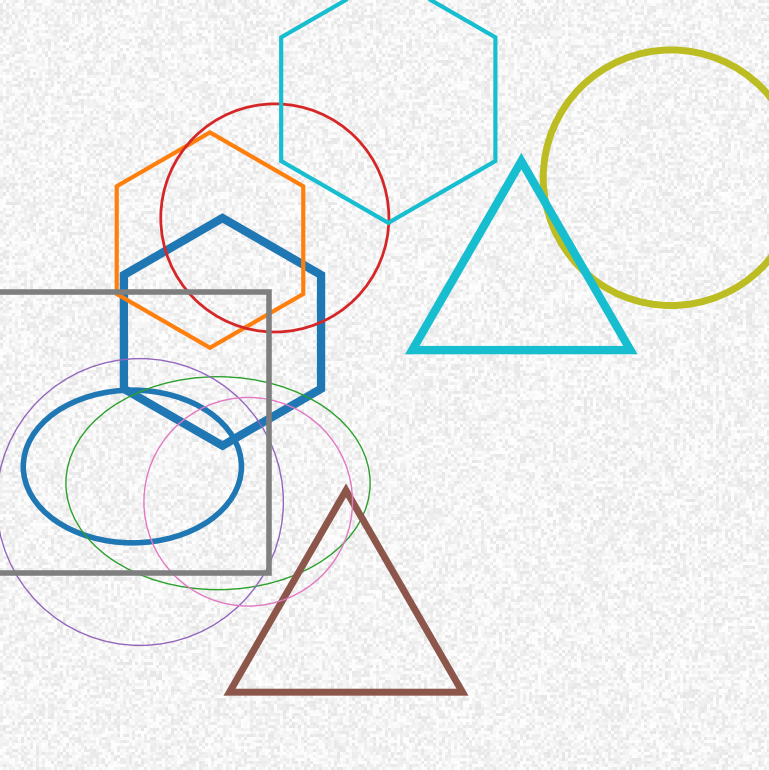[{"shape": "oval", "thickness": 2, "radius": 0.71, "center": [0.172, 0.394]}, {"shape": "hexagon", "thickness": 3, "radius": 0.74, "center": [0.289, 0.569]}, {"shape": "hexagon", "thickness": 1.5, "radius": 0.7, "center": [0.273, 0.688]}, {"shape": "oval", "thickness": 0.5, "radius": 0.99, "center": [0.283, 0.372]}, {"shape": "circle", "thickness": 1, "radius": 0.74, "center": [0.357, 0.717]}, {"shape": "circle", "thickness": 0.5, "radius": 0.93, "center": [0.182, 0.348]}, {"shape": "triangle", "thickness": 2.5, "radius": 0.87, "center": [0.449, 0.188]}, {"shape": "circle", "thickness": 0.5, "radius": 0.68, "center": [0.322, 0.348]}, {"shape": "square", "thickness": 2, "radius": 0.91, "center": [0.167, 0.438]}, {"shape": "circle", "thickness": 2.5, "radius": 0.83, "center": [0.871, 0.769]}, {"shape": "hexagon", "thickness": 1.5, "radius": 0.8, "center": [0.504, 0.871]}, {"shape": "triangle", "thickness": 3, "radius": 0.82, "center": [0.677, 0.627]}]